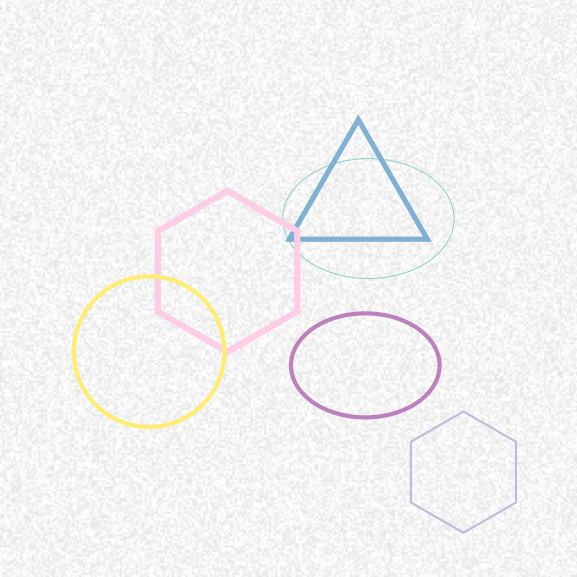[{"shape": "oval", "thickness": 0.5, "radius": 0.74, "center": [0.638, 0.621]}, {"shape": "hexagon", "thickness": 1, "radius": 0.53, "center": [0.802, 0.182]}, {"shape": "triangle", "thickness": 2.5, "radius": 0.69, "center": [0.62, 0.654]}, {"shape": "hexagon", "thickness": 3, "radius": 0.7, "center": [0.394, 0.529]}, {"shape": "oval", "thickness": 2, "radius": 0.64, "center": [0.633, 0.366]}, {"shape": "circle", "thickness": 2, "radius": 0.65, "center": [0.258, 0.39]}]